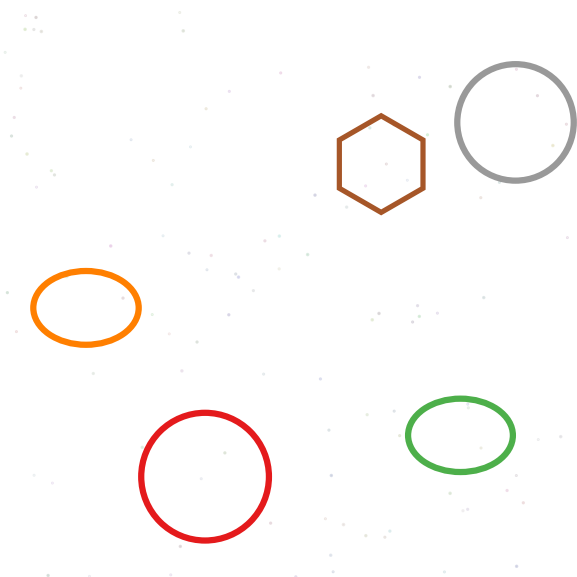[{"shape": "circle", "thickness": 3, "radius": 0.55, "center": [0.355, 0.174]}, {"shape": "oval", "thickness": 3, "radius": 0.45, "center": [0.797, 0.245]}, {"shape": "oval", "thickness": 3, "radius": 0.46, "center": [0.149, 0.466]}, {"shape": "hexagon", "thickness": 2.5, "radius": 0.42, "center": [0.66, 0.715]}, {"shape": "circle", "thickness": 3, "radius": 0.5, "center": [0.893, 0.787]}]